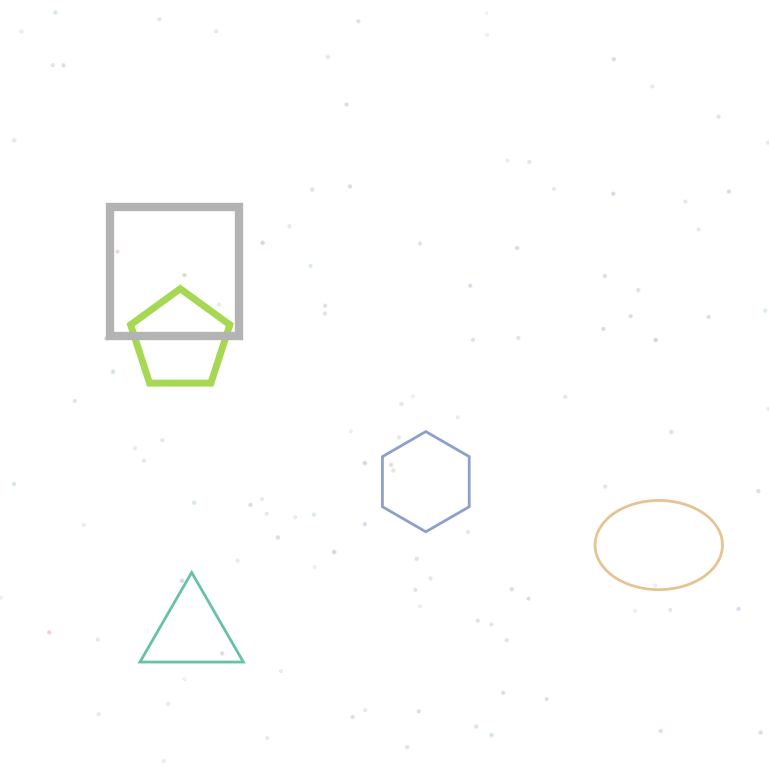[{"shape": "triangle", "thickness": 1, "radius": 0.39, "center": [0.249, 0.179]}, {"shape": "hexagon", "thickness": 1, "radius": 0.33, "center": [0.553, 0.374]}, {"shape": "pentagon", "thickness": 2.5, "radius": 0.34, "center": [0.234, 0.557]}, {"shape": "oval", "thickness": 1, "radius": 0.41, "center": [0.856, 0.292]}, {"shape": "square", "thickness": 3, "radius": 0.42, "center": [0.226, 0.647]}]